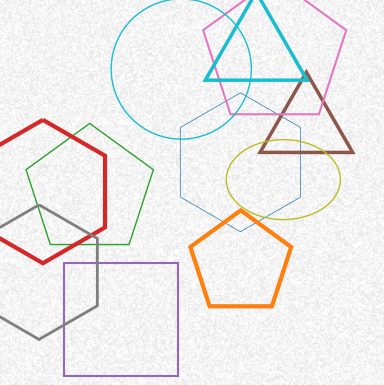[{"shape": "hexagon", "thickness": 0.5, "radius": 0.9, "center": [0.625, 0.579]}, {"shape": "pentagon", "thickness": 3, "radius": 0.69, "center": [0.625, 0.316]}, {"shape": "pentagon", "thickness": 1, "radius": 0.87, "center": [0.233, 0.505]}, {"shape": "hexagon", "thickness": 3, "radius": 0.93, "center": [0.111, 0.502]}, {"shape": "square", "thickness": 1.5, "radius": 0.73, "center": [0.314, 0.169]}, {"shape": "triangle", "thickness": 2.5, "radius": 0.69, "center": [0.796, 0.673]}, {"shape": "pentagon", "thickness": 1.5, "radius": 0.98, "center": [0.713, 0.861]}, {"shape": "hexagon", "thickness": 2, "radius": 0.87, "center": [0.101, 0.293]}, {"shape": "oval", "thickness": 1, "radius": 0.74, "center": [0.736, 0.534]}, {"shape": "circle", "thickness": 1, "radius": 0.91, "center": [0.471, 0.821]}, {"shape": "triangle", "thickness": 2.5, "radius": 0.76, "center": [0.665, 0.868]}]